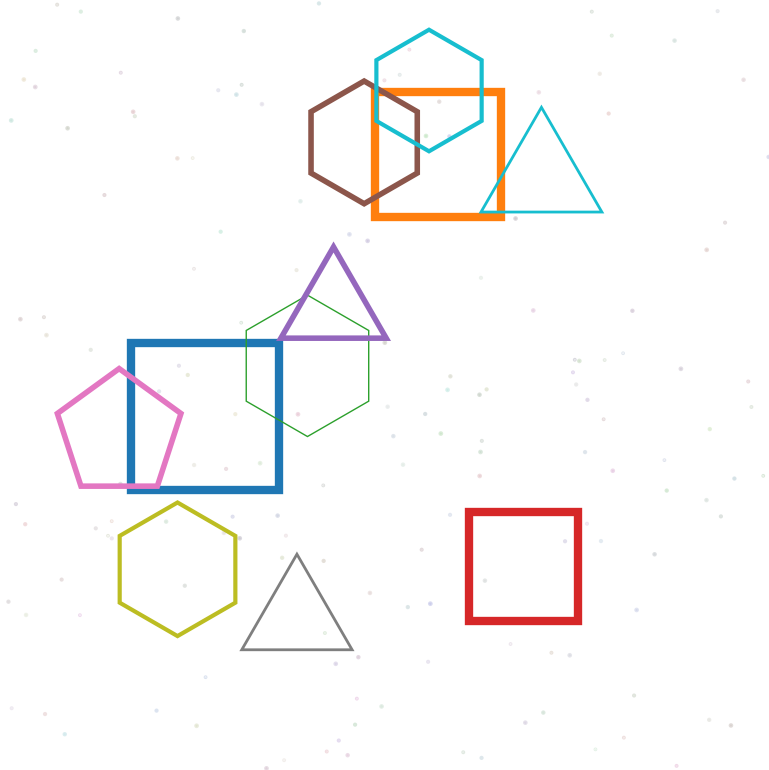[{"shape": "square", "thickness": 3, "radius": 0.48, "center": [0.266, 0.459]}, {"shape": "square", "thickness": 3, "radius": 0.41, "center": [0.569, 0.799]}, {"shape": "hexagon", "thickness": 0.5, "radius": 0.46, "center": [0.399, 0.525]}, {"shape": "square", "thickness": 3, "radius": 0.35, "center": [0.68, 0.264]}, {"shape": "triangle", "thickness": 2, "radius": 0.39, "center": [0.433, 0.6]}, {"shape": "hexagon", "thickness": 2, "radius": 0.4, "center": [0.473, 0.815]}, {"shape": "pentagon", "thickness": 2, "radius": 0.42, "center": [0.155, 0.437]}, {"shape": "triangle", "thickness": 1, "radius": 0.41, "center": [0.386, 0.198]}, {"shape": "hexagon", "thickness": 1.5, "radius": 0.43, "center": [0.231, 0.261]}, {"shape": "triangle", "thickness": 1, "radius": 0.45, "center": [0.703, 0.77]}, {"shape": "hexagon", "thickness": 1.5, "radius": 0.39, "center": [0.557, 0.882]}]